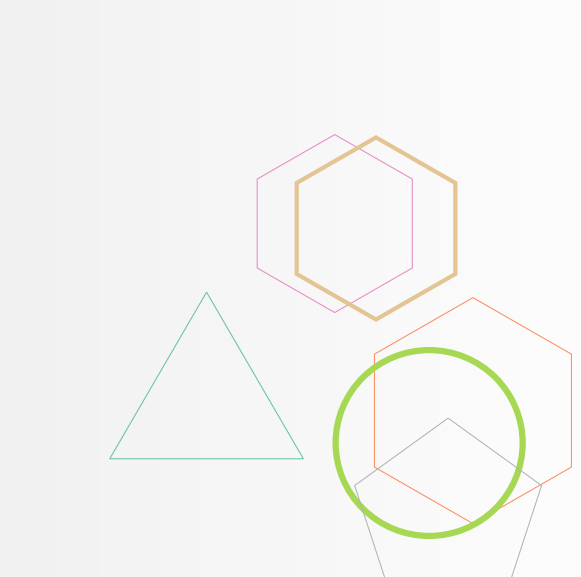[{"shape": "triangle", "thickness": 0.5, "radius": 0.96, "center": [0.355, 0.301]}, {"shape": "hexagon", "thickness": 0.5, "radius": 0.98, "center": [0.814, 0.288]}, {"shape": "hexagon", "thickness": 0.5, "radius": 0.77, "center": [0.576, 0.612]}, {"shape": "circle", "thickness": 3, "radius": 0.8, "center": [0.738, 0.232]}, {"shape": "hexagon", "thickness": 2, "radius": 0.79, "center": [0.647, 0.604]}, {"shape": "pentagon", "thickness": 0.5, "radius": 0.85, "center": [0.771, 0.106]}]